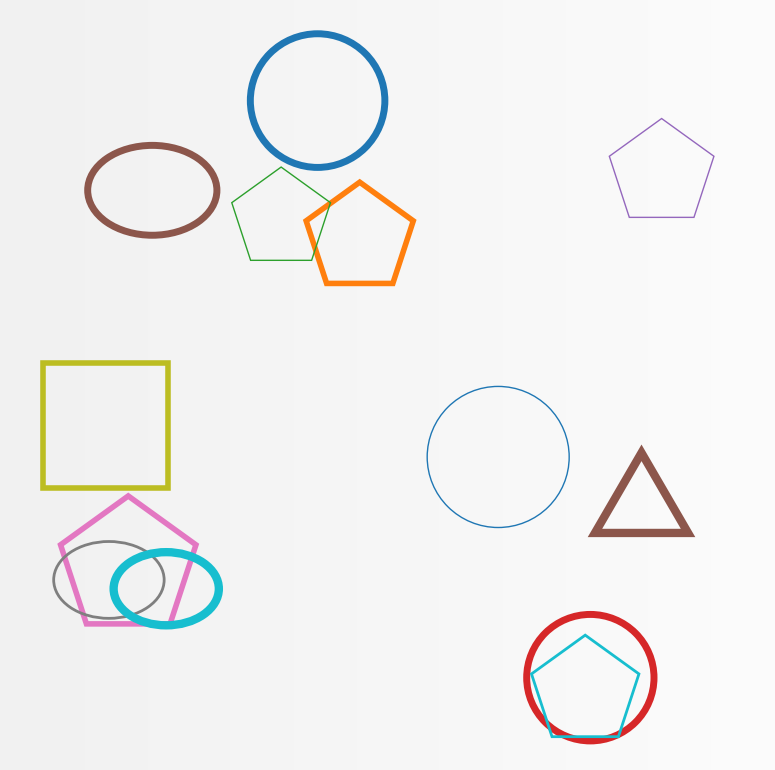[{"shape": "circle", "thickness": 2.5, "radius": 0.43, "center": [0.41, 0.869]}, {"shape": "circle", "thickness": 0.5, "radius": 0.46, "center": [0.643, 0.407]}, {"shape": "pentagon", "thickness": 2, "radius": 0.36, "center": [0.464, 0.691]}, {"shape": "pentagon", "thickness": 0.5, "radius": 0.33, "center": [0.363, 0.716]}, {"shape": "circle", "thickness": 2.5, "radius": 0.41, "center": [0.762, 0.12]}, {"shape": "pentagon", "thickness": 0.5, "radius": 0.35, "center": [0.854, 0.775]}, {"shape": "triangle", "thickness": 3, "radius": 0.35, "center": [0.828, 0.343]}, {"shape": "oval", "thickness": 2.5, "radius": 0.42, "center": [0.197, 0.753]}, {"shape": "pentagon", "thickness": 2, "radius": 0.46, "center": [0.165, 0.264]}, {"shape": "oval", "thickness": 1, "radius": 0.36, "center": [0.141, 0.247]}, {"shape": "square", "thickness": 2, "radius": 0.41, "center": [0.136, 0.447]}, {"shape": "oval", "thickness": 3, "radius": 0.34, "center": [0.215, 0.235]}, {"shape": "pentagon", "thickness": 1, "radius": 0.36, "center": [0.755, 0.102]}]